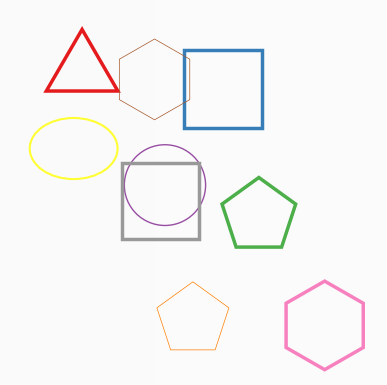[{"shape": "triangle", "thickness": 2.5, "radius": 0.53, "center": [0.212, 0.817]}, {"shape": "square", "thickness": 2.5, "radius": 0.51, "center": [0.576, 0.769]}, {"shape": "pentagon", "thickness": 2.5, "radius": 0.5, "center": [0.668, 0.439]}, {"shape": "circle", "thickness": 1, "radius": 0.52, "center": [0.426, 0.519]}, {"shape": "pentagon", "thickness": 0.5, "radius": 0.49, "center": [0.498, 0.17]}, {"shape": "oval", "thickness": 1.5, "radius": 0.57, "center": [0.19, 0.614]}, {"shape": "hexagon", "thickness": 0.5, "radius": 0.52, "center": [0.399, 0.794]}, {"shape": "hexagon", "thickness": 2.5, "radius": 0.57, "center": [0.838, 0.155]}, {"shape": "square", "thickness": 2.5, "radius": 0.5, "center": [0.414, 0.479]}]